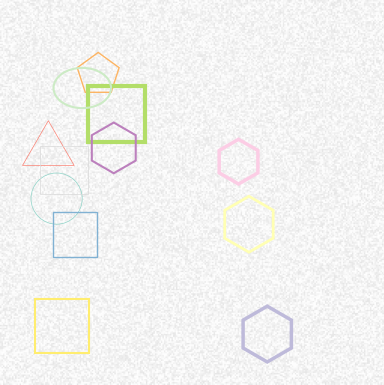[{"shape": "circle", "thickness": 0.5, "radius": 0.33, "center": [0.147, 0.484]}, {"shape": "hexagon", "thickness": 2, "radius": 0.36, "center": [0.647, 0.418]}, {"shape": "hexagon", "thickness": 2.5, "radius": 0.36, "center": [0.694, 0.132]}, {"shape": "triangle", "thickness": 0.5, "radius": 0.39, "center": [0.126, 0.609]}, {"shape": "square", "thickness": 1, "radius": 0.29, "center": [0.195, 0.39]}, {"shape": "pentagon", "thickness": 1, "radius": 0.29, "center": [0.255, 0.807]}, {"shape": "square", "thickness": 3, "radius": 0.37, "center": [0.302, 0.704]}, {"shape": "hexagon", "thickness": 2.5, "radius": 0.29, "center": [0.62, 0.58]}, {"shape": "square", "thickness": 0.5, "radius": 0.31, "center": [0.166, 0.558]}, {"shape": "hexagon", "thickness": 1.5, "radius": 0.33, "center": [0.295, 0.616]}, {"shape": "oval", "thickness": 1.5, "radius": 0.37, "center": [0.214, 0.771]}, {"shape": "square", "thickness": 1.5, "radius": 0.35, "center": [0.161, 0.153]}]